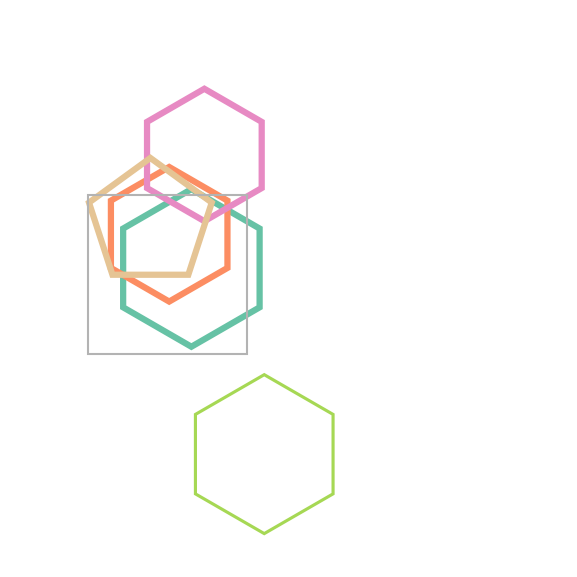[{"shape": "hexagon", "thickness": 3, "radius": 0.68, "center": [0.331, 0.535]}, {"shape": "hexagon", "thickness": 3, "radius": 0.58, "center": [0.293, 0.593]}, {"shape": "hexagon", "thickness": 3, "radius": 0.57, "center": [0.354, 0.731]}, {"shape": "hexagon", "thickness": 1.5, "radius": 0.69, "center": [0.458, 0.213]}, {"shape": "pentagon", "thickness": 3, "radius": 0.56, "center": [0.26, 0.614]}, {"shape": "square", "thickness": 1, "radius": 0.69, "center": [0.29, 0.524]}]